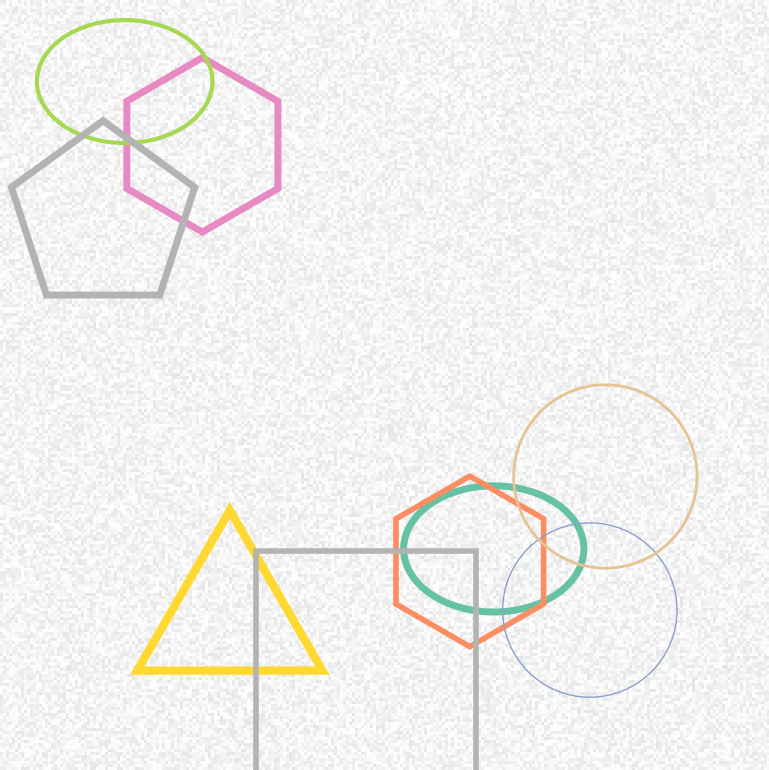[{"shape": "oval", "thickness": 2.5, "radius": 0.59, "center": [0.641, 0.287]}, {"shape": "hexagon", "thickness": 2, "radius": 0.55, "center": [0.61, 0.271]}, {"shape": "circle", "thickness": 0.5, "radius": 0.57, "center": [0.766, 0.208]}, {"shape": "hexagon", "thickness": 2.5, "radius": 0.57, "center": [0.263, 0.812]}, {"shape": "oval", "thickness": 1.5, "radius": 0.57, "center": [0.162, 0.894]}, {"shape": "triangle", "thickness": 3, "radius": 0.69, "center": [0.298, 0.198]}, {"shape": "circle", "thickness": 1, "radius": 0.6, "center": [0.786, 0.381]}, {"shape": "square", "thickness": 2, "radius": 0.72, "center": [0.475, 0.141]}, {"shape": "pentagon", "thickness": 2.5, "radius": 0.63, "center": [0.134, 0.718]}]